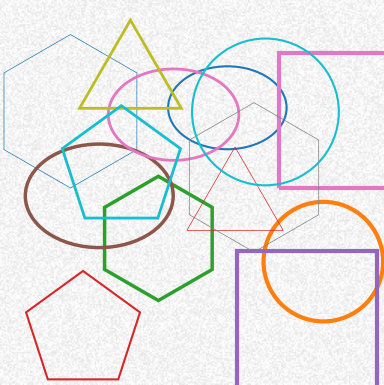[{"shape": "oval", "thickness": 1.5, "radius": 0.77, "center": [0.591, 0.72]}, {"shape": "hexagon", "thickness": 0.5, "radius": 1.0, "center": [0.183, 0.711]}, {"shape": "circle", "thickness": 3, "radius": 0.78, "center": [0.84, 0.32]}, {"shape": "hexagon", "thickness": 2.5, "radius": 0.81, "center": [0.411, 0.381]}, {"shape": "pentagon", "thickness": 1.5, "radius": 0.78, "center": [0.216, 0.141]}, {"shape": "triangle", "thickness": 0.5, "radius": 0.72, "center": [0.61, 0.474]}, {"shape": "square", "thickness": 3, "radius": 0.91, "center": [0.797, 0.165]}, {"shape": "oval", "thickness": 2.5, "radius": 0.96, "center": [0.258, 0.491]}, {"shape": "square", "thickness": 3, "radius": 0.88, "center": [0.899, 0.688]}, {"shape": "oval", "thickness": 2, "radius": 0.85, "center": [0.451, 0.702]}, {"shape": "hexagon", "thickness": 0.5, "radius": 0.97, "center": [0.66, 0.539]}, {"shape": "triangle", "thickness": 2, "radius": 0.76, "center": [0.339, 0.795]}, {"shape": "pentagon", "thickness": 2, "radius": 0.81, "center": [0.315, 0.564]}, {"shape": "circle", "thickness": 1.5, "radius": 0.95, "center": [0.689, 0.709]}]